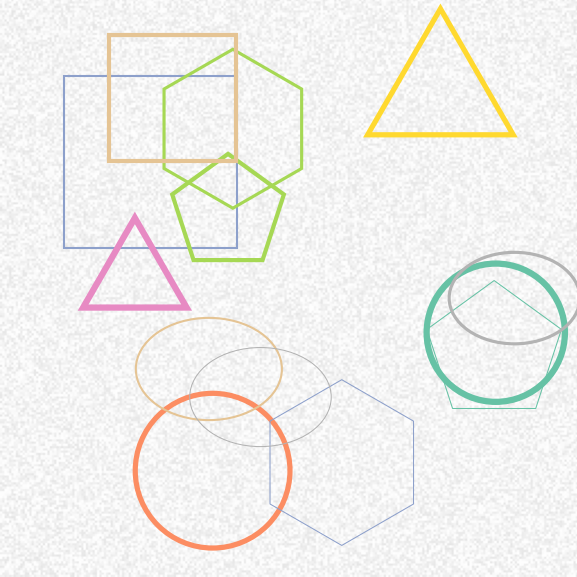[{"shape": "circle", "thickness": 3, "radius": 0.6, "center": [0.858, 0.423]}, {"shape": "pentagon", "thickness": 0.5, "radius": 0.61, "center": [0.856, 0.391]}, {"shape": "circle", "thickness": 2.5, "radius": 0.67, "center": [0.368, 0.184]}, {"shape": "square", "thickness": 1, "radius": 0.75, "center": [0.261, 0.719]}, {"shape": "hexagon", "thickness": 0.5, "radius": 0.72, "center": [0.592, 0.198]}, {"shape": "triangle", "thickness": 3, "radius": 0.52, "center": [0.234, 0.518]}, {"shape": "hexagon", "thickness": 1.5, "radius": 0.69, "center": [0.403, 0.776]}, {"shape": "pentagon", "thickness": 2, "radius": 0.51, "center": [0.395, 0.631]}, {"shape": "triangle", "thickness": 2.5, "radius": 0.73, "center": [0.763, 0.838]}, {"shape": "oval", "thickness": 1, "radius": 0.63, "center": [0.362, 0.36]}, {"shape": "square", "thickness": 2, "radius": 0.55, "center": [0.299, 0.829]}, {"shape": "oval", "thickness": 0.5, "radius": 0.61, "center": [0.451, 0.312]}, {"shape": "oval", "thickness": 1.5, "radius": 0.57, "center": [0.891, 0.483]}]